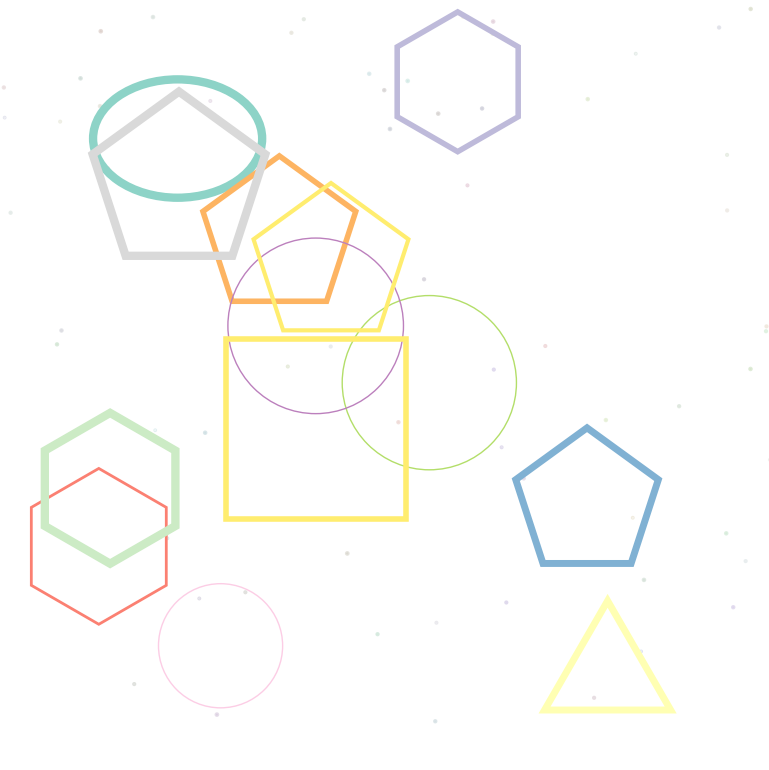[{"shape": "oval", "thickness": 3, "radius": 0.55, "center": [0.231, 0.82]}, {"shape": "triangle", "thickness": 2.5, "radius": 0.47, "center": [0.789, 0.125]}, {"shape": "hexagon", "thickness": 2, "radius": 0.45, "center": [0.594, 0.894]}, {"shape": "hexagon", "thickness": 1, "radius": 0.51, "center": [0.128, 0.29]}, {"shape": "pentagon", "thickness": 2.5, "radius": 0.49, "center": [0.762, 0.347]}, {"shape": "pentagon", "thickness": 2, "radius": 0.52, "center": [0.363, 0.693]}, {"shape": "circle", "thickness": 0.5, "radius": 0.57, "center": [0.558, 0.503]}, {"shape": "circle", "thickness": 0.5, "radius": 0.4, "center": [0.286, 0.161]}, {"shape": "pentagon", "thickness": 3, "radius": 0.59, "center": [0.232, 0.763]}, {"shape": "circle", "thickness": 0.5, "radius": 0.57, "center": [0.41, 0.577]}, {"shape": "hexagon", "thickness": 3, "radius": 0.49, "center": [0.143, 0.366]}, {"shape": "pentagon", "thickness": 1.5, "radius": 0.53, "center": [0.43, 0.657]}, {"shape": "square", "thickness": 2, "radius": 0.59, "center": [0.41, 0.443]}]